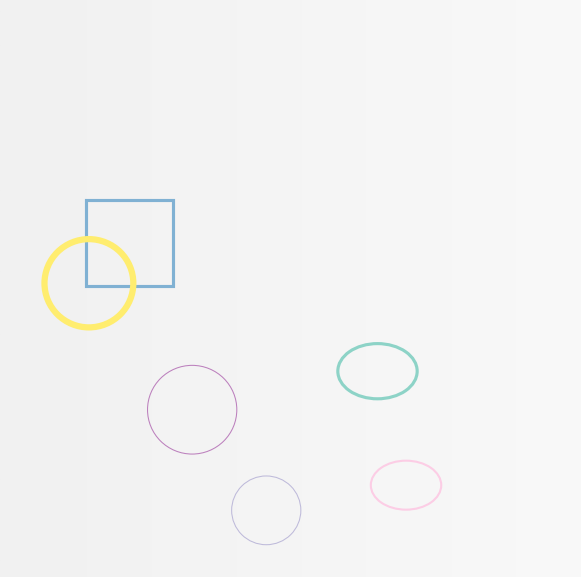[{"shape": "oval", "thickness": 1.5, "radius": 0.34, "center": [0.649, 0.356]}, {"shape": "circle", "thickness": 0.5, "radius": 0.3, "center": [0.458, 0.115]}, {"shape": "square", "thickness": 1.5, "radius": 0.37, "center": [0.223, 0.579]}, {"shape": "oval", "thickness": 1, "radius": 0.3, "center": [0.699, 0.159]}, {"shape": "circle", "thickness": 0.5, "radius": 0.38, "center": [0.331, 0.29]}, {"shape": "circle", "thickness": 3, "radius": 0.38, "center": [0.153, 0.509]}]